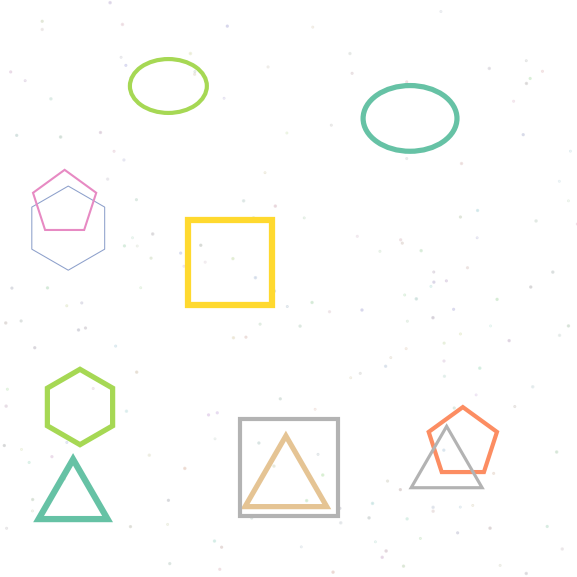[{"shape": "triangle", "thickness": 3, "radius": 0.34, "center": [0.127, 0.135]}, {"shape": "oval", "thickness": 2.5, "radius": 0.41, "center": [0.71, 0.794]}, {"shape": "pentagon", "thickness": 2, "radius": 0.31, "center": [0.801, 0.232]}, {"shape": "hexagon", "thickness": 0.5, "radius": 0.36, "center": [0.118, 0.604]}, {"shape": "pentagon", "thickness": 1, "radius": 0.29, "center": [0.112, 0.647]}, {"shape": "oval", "thickness": 2, "radius": 0.33, "center": [0.292, 0.85]}, {"shape": "hexagon", "thickness": 2.5, "radius": 0.33, "center": [0.139, 0.294]}, {"shape": "square", "thickness": 3, "radius": 0.37, "center": [0.398, 0.544]}, {"shape": "triangle", "thickness": 2.5, "radius": 0.41, "center": [0.495, 0.163]}, {"shape": "triangle", "thickness": 1.5, "radius": 0.35, "center": [0.773, 0.19]}, {"shape": "square", "thickness": 2, "radius": 0.42, "center": [0.501, 0.189]}]